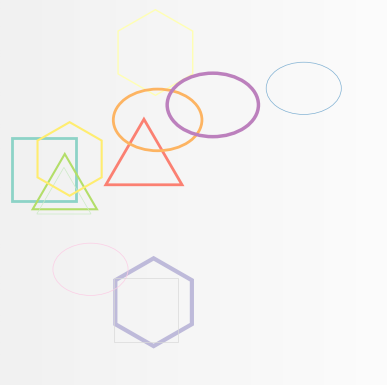[{"shape": "square", "thickness": 2, "radius": 0.41, "center": [0.113, 0.559]}, {"shape": "hexagon", "thickness": 1, "radius": 0.56, "center": [0.401, 0.864]}, {"shape": "hexagon", "thickness": 3, "radius": 0.57, "center": [0.396, 0.215]}, {"shape": "triangle", "thickness": 2, "radius": 0.57, "center": [0.371, 0.577]}, {"shape": "oval", "thickness": 0.5, "radius": 0.48, "center": [0.784, 0.771]}, {"shape": "oval", "thickness": 2, "radius": 0.57, "center": [0.407, 0.689]}, {"shape": "triangle", "thickness": 1.5, "radius": 0.48, "center": [0.167, 0.504]}, {"shape": "oval", "thickness": 0.5, "radius": 0.48, "center": [0.234, 0.301]}, {"shape": "square", "thickness": 0.5, "radius": 0.41, "center": [0.377, 0.195]}, {"shape": "oval", "thickness": 2.5, "radius": 0.59, "center": [0.549, 0.727]}, {"shape": "triangle", "thickness": 0.5, "radius": 0.4, "center": [0.165, 0.485]}, {"shape": "hexagon", "thickness": 1.5, "radius": 0.48, "center": [0.18, 0.587]}]